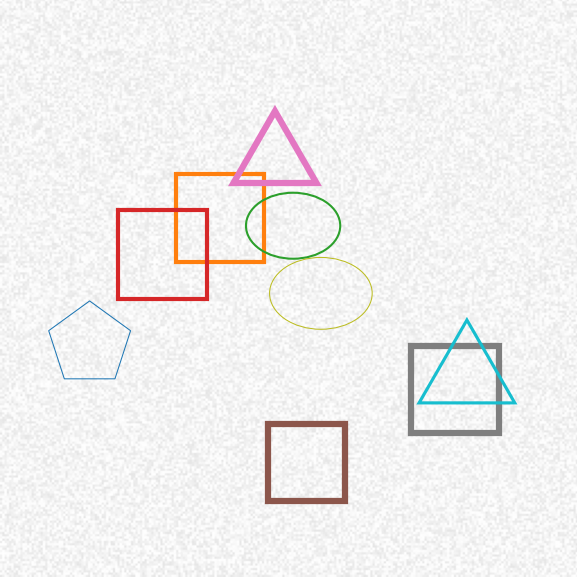[{"shape": "pentagon", "thickness": 0.5, "radius": 0.37, "center": [0.155, 0.403]}, {"shape": "square", "thickness": 2, "radius": 0.38, "center": [0.38, 0.622]}, {"shape": "oval", "thickness": 1, "radius": 0.41, "center": [0.508, 0.608]}, {"shape": "square", "thickness": 2, "radius": 0.39, "center": [0.281, 0.559]}, {"shape": "square", "thickness": 3, "radius": 0.33, "center": [0.53, 0.199]}, {"shape": "triangle", "thickness": 3, "radius": 0.41, "center": [0.476, 0.724]}, {"shape": "square", "thickness": 3, "radius": 0.38, "center": [0.788, 0.325]}, {"shape": "oval", "thickness": 0.5, "radius": 0.44, "center": [0.556, 0.491]}, {"shape": "triangle", "thickness": 1.5, "radius": 0.48, "center": [0.809, 0.349]}]